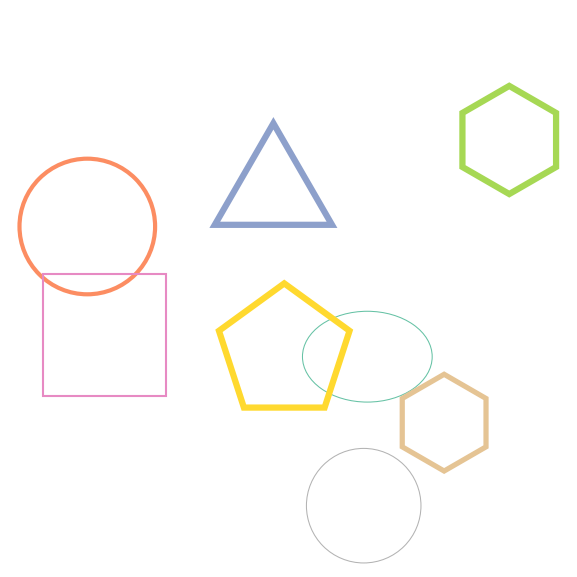[{"shape": "oval", "thickness": 0.5, "radius": 0.56, "center": [0.636, 0.382]}, {"shape": "circle", "thickness": 2, "radius": 0.59, "center": [0.151, 0.607]}, {"shape": "triangle", "thickness": 3, "radius": 0.59, "center": [0.473, 0.668]}, {"shape": "square", "thickness": 1, "radius": 0.53, "center": [0.181, 0.419]}, {"shape": "hexagon", "thickness": 3, "radius": 0.47, "center": [0.882, 0.757]}, {"shape": "pentagon", "thickness": 3, "radius": 0.59, "center": [0.492, 0.39]}, {"shape": "hexagon", "thickness": 2.5, "radius": 0.42, "center": [0.769, 0.267]}, {"shape": "circle", "thickness": 0.5, "radius": 0.5, "center": [0.63, 0.123]}]